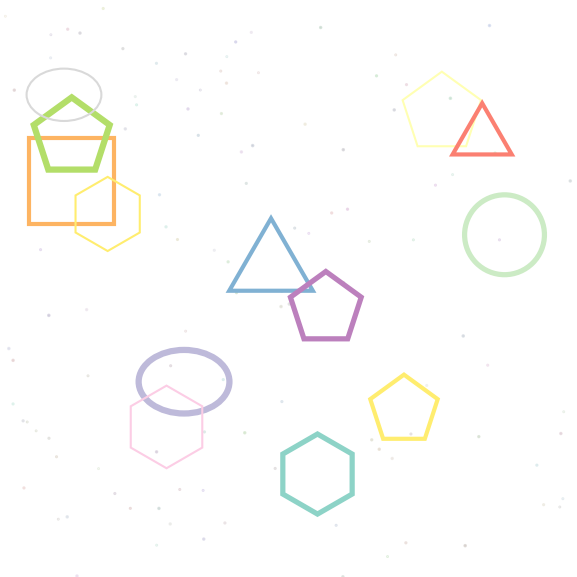[{"shape": "hexagon", "thickness": 2.5, "radius": 0.35, "center": [0.55, 0.178]}, {"shape": "pentagon", "thickness": 1, "radius": 0.36, "center": [0.765, 0.804]}, {"shape": "oval", "thickness": 3, "radius": 0.39, "center": [0.319, 0.338]}, {"shape": "triangle", "thickness": 2, "radius": 0.3, "center": [0.835, 0.761]}, {"shape": "triangle", "thickness": 2, "radius": 0.42, "center": [0.469, 0.537]}, {"shape": "square", "thickness": 2, "radius": 0.37, "center": [0.124, 0.686]}, {"shape": "pentagon", "thickness": 3, "radius": 0.35, "center": [0.124, 0.761]}, {"shape": "hexagon", "thickness": 1, "radius": 0.36, "center": [0.288, 0.26]}, {"shape": "oval", "thickness": 1, "radius": 0.32, "center": [0.111, 0.835]}, {"shape": "pentagon", "thickness": 2.5, "radius": 0.32, "center": [0.564, 0.465]}, {"shape": "circle", "thickness": 2.5, "radius": 0.35, "center": [0.874, 0.593]}, {"shape": "hexagon", "thickness": 1, "radius": 0.32, "center": [0.186, 0.629]}, {"shape": "pentagon", "thickness": 2, "radius": 0.31, "center": [0.7, 0.289]}]